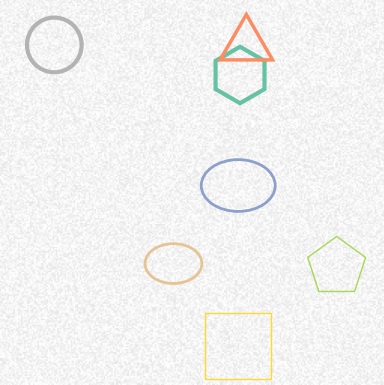[{"shape": "hexagon", "thickness": 3, "radius": 0.37, "center": [0.623, 0.805]}, {"shape": "triangle", "thickness": 2.5, "radius": 0.39, "center": [0.64, 0.884]}, {"shape": "oval", "thickness": 2, "radius": 0.48, "center": [0.619, 0.518]}, {"shape": "pentagon", "thickness": 1, "radius": 0.4, "center": [0.874, 0.307]}, {"shape": "square", "thickness": 1, "radius": 0.43, "center": [0.619, 0.102]}, {"shape": "oval", "thickness": 2, "radius": 0.37, "center": [0.451, 0.315]}, {"shape": "circle", "thickness": 3, "radius": 0.35, "center": [0.141, 0.883]}]